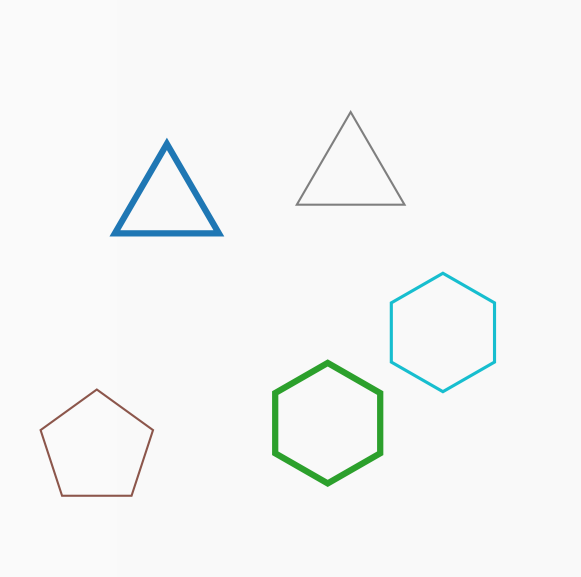[{"shape": "triangle", "thickness": 3, "radius": 0.52, "center": [0.287, 0.647]}, {"shape": "hexagon", "thickness": 3, "radius": 0.52, "center": [0.564, 0.266]}, {"shape": "pentagon", "thickness": 1, "radius": 0.51, "center": [0.167, 0.223]}, {"shape": "triangle", "thickness": 1, "radius": 0.53, "center": [0.603, 0.698]}, {"shape": "hexagon", "thickness": 1.5, "radius": 0.51, "center": [0.762, 0.423]}]